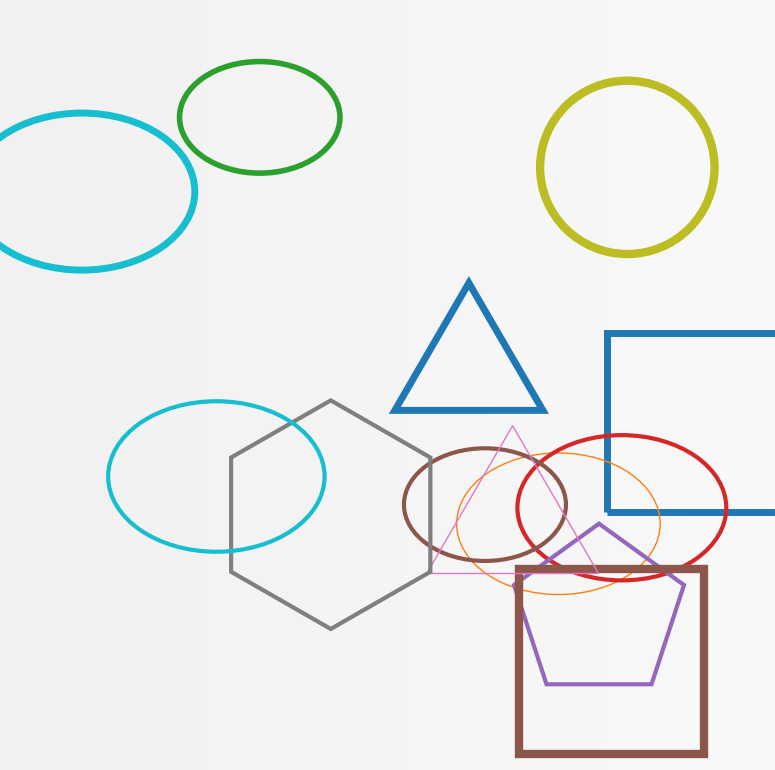[{"shape": "square", "thickness": 2.5, "radius": 0.58, "center": [0.899, 0.451]}, {"shape": "triangle", "thickness": 2.5, "radius": 0.55, "center": [0.605, 0.522]}, {"shape": "oval", "thickness": 0.5, "radius": 0.66, "center": [0.721, 0.32]}, {"shape": "oval", "thickness": 2, "radius": 0.52, "center": [0.335, 0.848]}, {"shape": "oval", "thickness": 1.5, "radius": 0.67, "center": [0.802, 0.341]}, {"shape": "pentagon", "thickness": 1.5, "radius": 0.58, "center": [0.773, 0.205]}, {"shape": "oval", "thickness": 1.5, "radius": 0.52, "center": [0.626, 0.345]}, {"shape": "square", "thickness": 3, "radius": 0.6, "center": [0.789, 0.141]}, {"shape": "triangle", "thickness": 0.5, "radius": 0.64, "center": [0.661, 0.319]}, {"shape": "hexagon", "thickness": 1.5, "radius": 0.74, "center": [0.427, 0.332]}, {"shape": "circle", "thickness": 3, "radius": 0.56, "center": [0.809, 0.783]}, {"shape": "oval", "thickness": 1.5, "radius": 0.7, "center": [0.279, 0.381]}, {"shape": "oval", "thickness": 2.5, "radius": 0.73, "center": [0.106, 0.751]}]